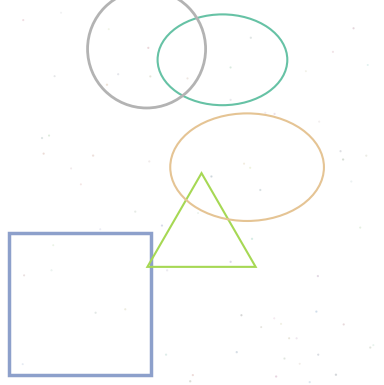[{"shape": "oval", "thickness": 1.5, "radius": 0.84, "center": [0.578, 0.845]}, {"shape": "square", "thickness": 2.5, "radius": 0.92, "center": [0.208, 0.21]}, {"shape": "triangle", "thickness": 1.5, "radius": 0.81, "center": [0.523, 0.388]}, {"shape": "oval", "thickness": 1.5, "radius": 1.0, "center": [0.642, 0.566]}, {"shape": "circle", "thickness": 2, "radius": 0.77, "center": [0.381, 0.873]}]